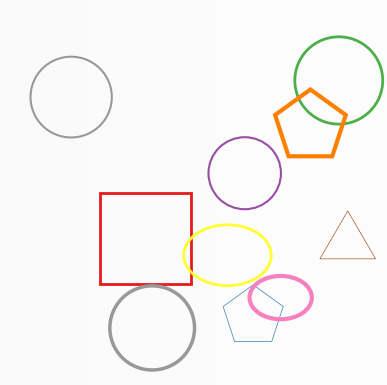[{"shape": "square", "thickness": 2, "radius": 0.59, "center": [0.375, 0.38]}, {"shape": "pentagon", "thickness": 0.5, "radius": 0.41, "center": [0.653, 0.179]}, {"shape": "circle", "thickness": 2, "radius": 0.57, "center": [0.874, 0.791]}, {"shape": "circle", "thickness": 1.5, "radius": 0.47, "center": [0.632, 0.55]}, {"shape": "pentagon", "thickness": 3, "radius": 0.48, "center": [0.801, 0.672]}, {"shape": "oval", "thickness": 2, "radius": 0.56, "center": [0.587, 0.337]}, {"shape": "triangle", "thickness": 0.5, "radius": 0.41, "center": [0.897, 0.369]}, {"shape": "oval", "thickness": 3, "radius": 0.4, "center": [0.724, 0.227]}, {"shape": "circle", "thickness": 1.5, "radius": 0.52, "center": [0.184, 0.748]}, {"shape": "circle", "thickness": 2.5, "radius": 0.55, "center": [0.393, 0.148]}]